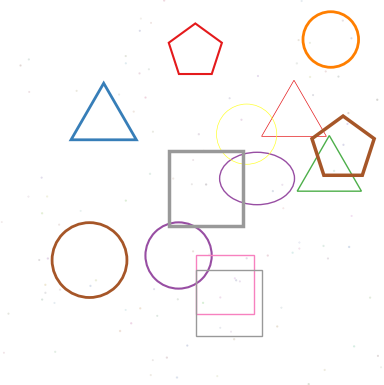[{"shape": "pentagon", "thickness": 1.5, "radius": 0.36, "center": [0.507, 0.866]}, {"shape": "triangle", "thickness": 0.5, "radius": 0.49, "center": [0.764, 0.694]}, {"shape": "triangle", "thickness": 2, "radius": 0.49, "center": [0.269, 0.686]}, {"shape": "triangle", "thickness": 1, "radius": 0.48, "center": [0.855, 0.552]}, {"shape": "oval", "thickness": 1, "radius": 0.49, "center": [0.668, 0.536]}, {"shape": "circle", "thickness": 1.5, "radius": 0.43, "center": [0.464, 0.336]}, {"shape": "circle", "thickness": 2, "radius": 0.36, "center": [0.859, 0.897]}, {"shape": "circle", "thickness": 0.5, "radius": 0.39, "center": [0.641, 0.652]}, {"shape": "circle", "thickness": 2, "radius": 0.49, "center": [0.232, 0.324]}, {"shape": "pentagon", "thickness": 2.5, "radius": 0.43, "center": [0.891, 0.614]}, {"shape": "square", "thickness": 1, "radius": 0.38, "center": [0.584, 0.261]}, {"shape": "square", "thickness": 1, "radius": 0.43, "center": [0.594, 0.213]}, {"shape": "square", "thickness": 2.5, "radius": 0.48, "center": [0.536, 0.51]}]